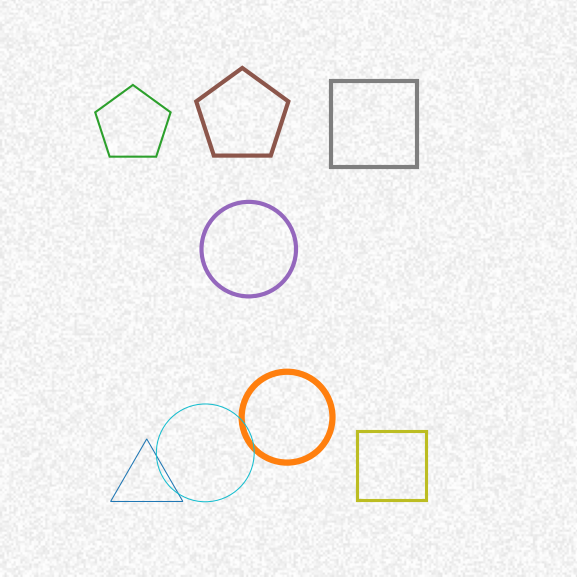[{"shape": "triangle", "thickness": 0.5, "radius": 0.36, "center": [0.254, 0.167]}, {"shape": "circle", "thickness": 3, "radius": 0.39, "center": [0.497, 0.277]}, {"shape": "pentagon", "thickness": 1, "radius": 0.34, "center": [0.23, 0.783]}, {"shape": "circle", "thickness": 2, "radius": 0.41, "center": [0.431, 0.568]}, {"shape": "pentagon", "thickness": 2, "radius": 0.42, "center": [0.42, 0.798]}, {"shape": "square", "thickness": 2, "radius": 0.37, "center": [0.648, 0.784]}, {"shape": "square", "thickness": 1.5, "radius": 0.3, "center": [0.677, 0.193]}, {"shape": "circle", "thickness": 0.5, "radius": 0.42, "center": [0.355, 0.215]}]